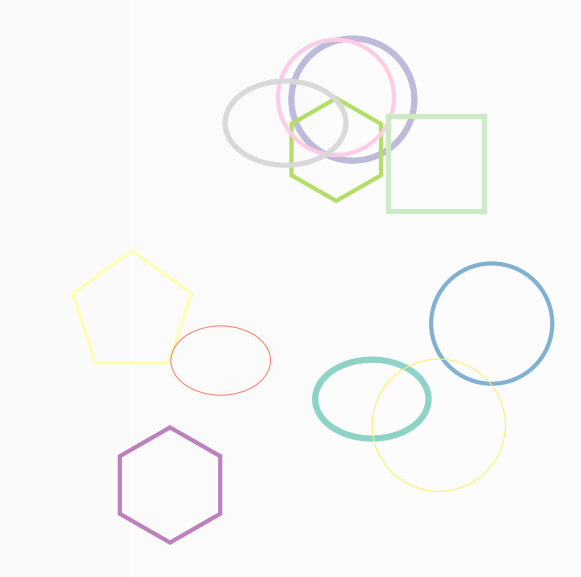[{"shape": "oval", "thickness": 3, "radius": 0.49, "center": [0.64, 0.308]}, {"shape": "pentagon", "thickness": 1.5, "radius": 0.54, "center": [0.227, 0.458]}, {"shape": "circle", "thickness": 3, "radius": 0.53, "center": [0.607, 0.827]}, {"shape": "oval", "thickness": 0.5, "radius": 0.43, "center": [0.38, 0.375]}, {"shape": "circle", "thickness": 2, "radius": 0.52, "center": [0.846, 0.439]}, {"shape": "hexagon", "thickness": 2, "radius": 0.44, "center": [0.578, 0.74]}, {"shape": "circle", "thickness": 2, "radius": 0.5, "center": [0.578, 0.831]}, {"shape": "oval", "thickness": 2.5, "radius": 0.52, "center": [0.491, 0.786]}, {"shape": "hexagon", "thickness": 2, "radius": 0.5, "center": [0.293, 0.159]}, {"shape": "square", "thickness": 2.5, "radius": 0.41, "center": [0.75, 0.716]}, {"shape": "circle", "thickness": 0.5, "radius": 0.57, "center": [0.755, 0.263]}]